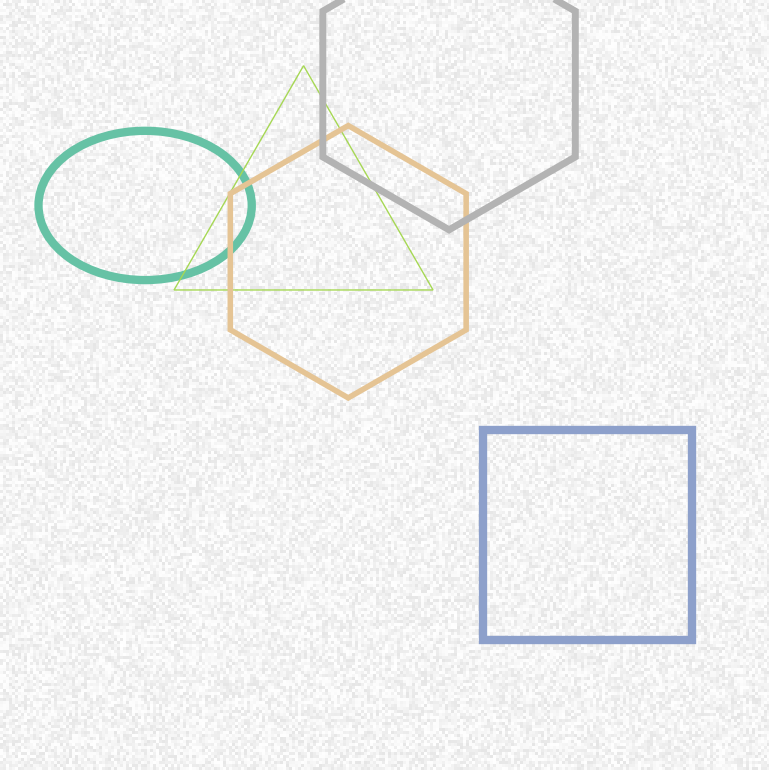[{"shape": "oval", "thickness": 3, "radius": 0.69, "center": [0.188, 0.733]}, {"shape": "square", "thickness": 3, "radius": 0.68, "center": [0.763, 0.305]}, {"shape": "triangle", "thickness": 0.5, "radius": 0.97, "center": [0.394, 0.721]}, {"shape": "hexagon", "thickness": 2, "radius": 0.88, "center": [0.452, 0.66]}, {"shape": "hexagon", "thickness": 2.5, "radius": 0.95, "center": [0.583, 0.891]}]